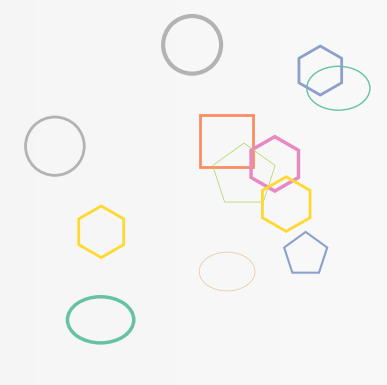[{"shape": "oval", "thickness": 2.5, "radius": 0.43, "center": [0.26, 0.169]}, {"shape": "oval", "thickness": 1, "radius": 0.41, "center": [0.873, 0.771]}, {"shape": "square", "thickness": 2, "radius": 0.34, "center": [0.584, 0.633]}, {"shape": "pentagon", "thickness": 1.5, "radius": 0.29, "center": [0.789, 0.339]}, {"shape": "hexagon", "thickness": 2, "radius": 0.32, "center": [0.827, 0.817]}, {"shape": "hexagon", "thickness": 2.5, "radius": 0.35, "center": [0.709, 0.574]}, {"shape": "pentagon", "thickness": 0.5, "radius": 0.42, "center": [0.629, 0.544]}, {"shape": "hexagon", "thickness": 2, "radius": 0.33, "center": [0.261, 0.398]}, {"shape": "hexagon", "thickness": 2, "radius": 0.35, "center": [0.739, 0.47]}, {"shape": "oval", "thickness": 0.5, "radius": 0.36, "center": [0.586, 0.295]}, {"shape": "circle", "thickness": 3, "radius": 0.37, "center": [0.496, 0.884]}, {"shape": "circle", "thickness": 2, "radius": 0.38, "center": [0.142, 0.62]}]